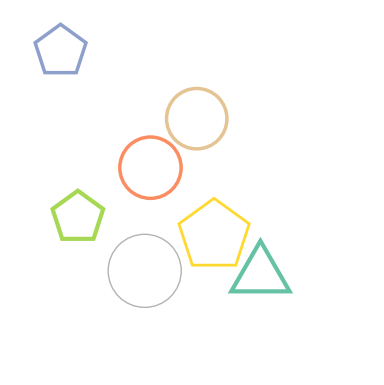[{"shape": "triangle", "thickness": 3, "radius": 0.44, "center": [0.676, 0.287]}, {"shape": "circle", "thickness": 2.5, "radius": 0.4, "center": [0.391, 0.564]}, {"shape": "pentagon", "thickness": 2.5, "radius": 0.35, "center": [0.157, 0.867]}, {"shape": "pentagon", "thickness": 3, "radius": 0.35, "center": [0.202, 0.436]}, {"shape": "pentagon", "thickness": 2, "radius": 0.48, "center": [0.556, 0.389]}, {"shape": "circle", "thickness": 2.5, "radius": 0.39, "center": [0.511, 0.692]}, {"shape": "circle", "thickness": 1, "radius": 0.47, "center": [0.376, 0.297]}]